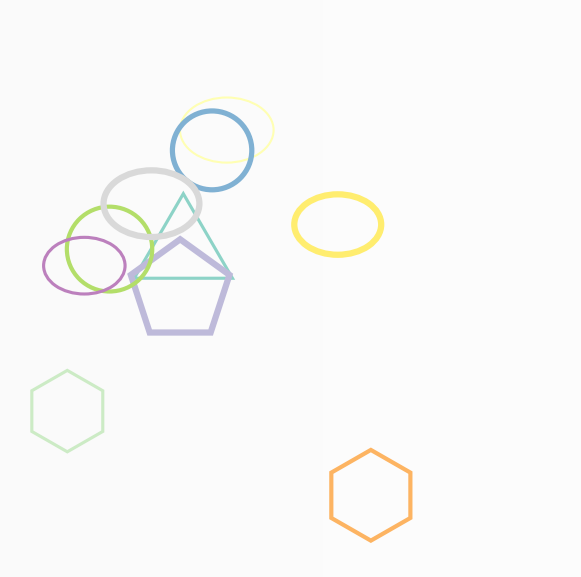[{"shape": "triangle", "thickness": 1.5, "radius": 0.49, "center": [0.315, 0.566]}, {"shape": "oval", "thickness": 1, "radius": 0.4, "center": [0.39, 0.774]}, {"shape": "pentagon", "thickness": 3, "radius": 0.45, "center": [0.31, 0.496]}, {"shape": "circle", "thickness": 2.5, "radius": 0.34, "center": [0.365, 0.739]}, {"shape": "hexagon", "thickness": 2, "radius": 0.39, "center": [0.638, 0.142]}, {"shape": "circle", "thickness": 2, "radius": 0.37, "center": [0.188, 0.568]}, {"shape": "oval", "thickness": 3, "radius": 0.41, "center": [0.261, 0.646]}, {"shape": "oval", "thickness": 1.5, "radius": 0.35, "center": [0.145, 0.539]}, {"shape": "hexagon", "thickness": 1.5, "radius": 0.35, "center": [0.116, 0.287]}, {"shape": "oval", "thickness": 3, "radius": 0.37, "center": [0.581, 0.61]}]